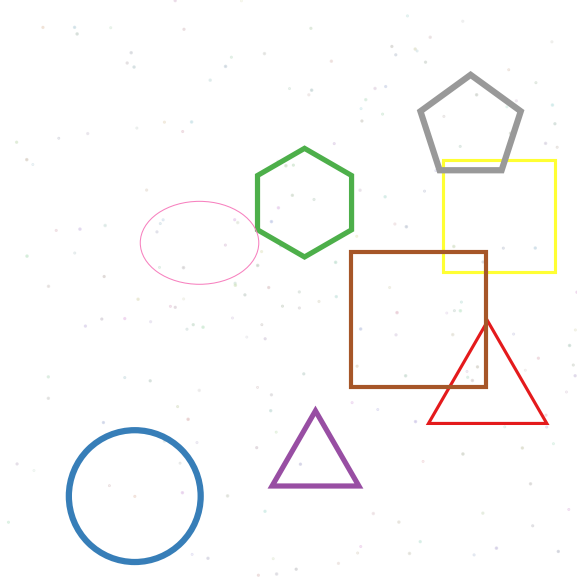[{"shape": "triangle", "thickness": 1.5, "radius": 0.59, "center": [0.844, 0.325]}, {"shape": "circle", "thickness": 3, "radius": 0.57, "center": [0.233, 0.14]}, {"shape": "hexagon", "thickness": 2.5, "radius": 0.47, "center": [0.527, 0.648]}, {"shape": "triangle", "thickness": 2.5, "radius": 0.43, "center": [0.546, 0.201]}, {"shape": "square", "thickness": 1.5, "radius": 0.49, "center": [0.864, 0.625]}, {"shape": "square", "thickness": 2, "radius": 0.59, "center": [0.724, 0.446]}, {"shape": "oval", "thickness": 0.5, "radius": 0.51, "center": [0.345, 0.579]}, {"shape": "pentagon", "thickness": 3, "radius": 0.46, "center": [0.815, 0.778]}]